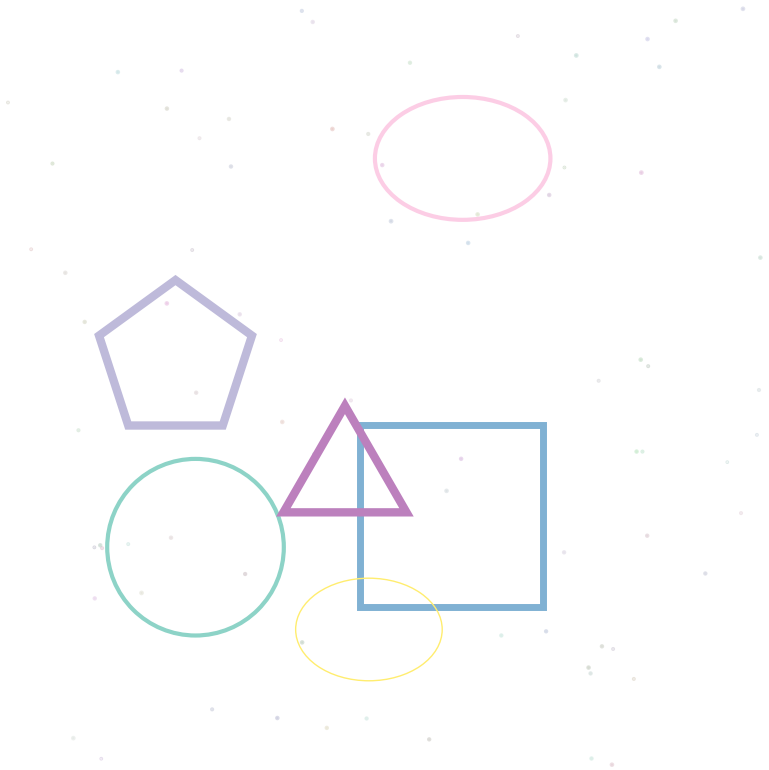[{"shape": "circle", "thickness": 1.5, "radius": 0.57, "center": [0.254, 0.289]}, {"shape": "pentagon", "thickness": 3, "radius": 0.52, "center": [0.228, 0.532]}, {"shape": "square", "thickness": 2.5, "radius": 0.59, "center": [0.587, 0.33]}, {"shape": "oval", "thickness": 1.5, "radius": 0.57, "center": [0.601, 0.794]}, {"shape": "triangle", "thickness": 3, "radius": 0.46, "center": [0.448, 0.381]}, {"shape": "oval", "thickness": 0.5, "radius": 0.48, "center": [0.479, 0.182]}]